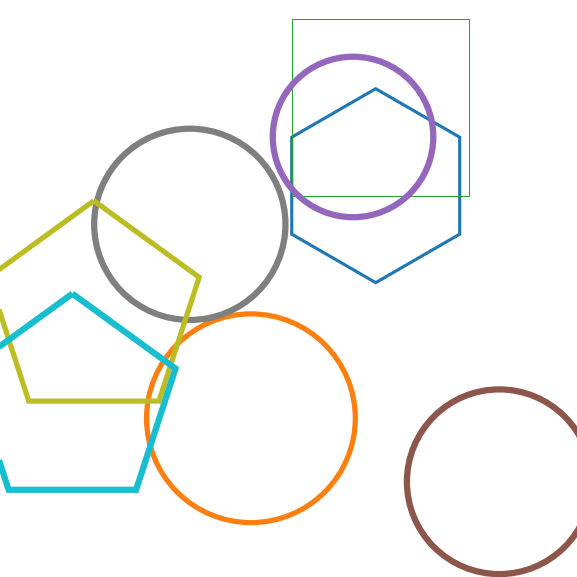[{"shape": "hexagon", "thickness": 1.5, "radius": 0.84, "center": [0.651, 0.678]}, {"shape": "circle", "thickness": 2.5, "radius": 0.9, "center": [0.435, 0.275]}, {"shape": "square", "thickness": 0.5, "radius": 0.76, "center": [0.659, 0.813]}, {"shape": "circle", "thickness": 3, "radius": 0.69, "center": [0.611, 0.762]}, {"shape": "circle", "thickness": 3, "radius": 0.8, "center": [0.865, 0.165]}, {"shape": "circle", "thickness": 3, "radius": 0.83, "center": [0.329, 0.611]}, {"shape": "pentagon", "thickness": 2.5, "radius": 0.96, "center": [0.163, 0.46]}, {"shape": "pentagon", "thickness": 3, "radius": 0.94, "center": [0.125, 0.303]}]